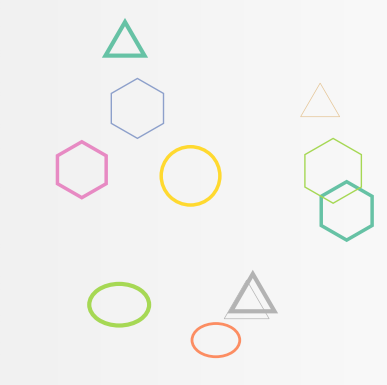[{"shape": "triangle", "thickness": 3, "radius": 0.29, "center": [0.323, 0.885]}, {"shape": "hexagon", "thickness": 2.5, "radius": 0.38, "center": [0.895, 0.452]}, {"shape": "oval", "thickness": 2, "radius": 0.31, "center": [0.557, 0.117]}, {"shape": "hexagon", "thickness": 1, "radius": 0.39, "center": [0.355, 0.718]}, {"shape": "hexagon", "thickness": 2.5, "radius": 0.36, "center": [0.211, 0.559]}, {"shape": "hexagon", "thickness": 1, "radius": 0.42, "center": [0.86, 0.556]}, {"shape": "oval", "thickness": 3, "radius": 0.39, "center": [0.308, 0.209]}, {"shape": "circle", "thickness": 2.5, "radius": 0.38, "center": [0.492, 0.543]}, {"shape": "triangle", "thickness": 0.5, "radius": 0.29, "center": [0.826, 0.726]}, {"shape": "triangle", "thickness": 3, "radius": 0.32, "center": [0.652, 0.224]}, {"shape": "triangle", "thickness": 0.5, "radius": 0.34, "center": [0.637, 0.206]}]